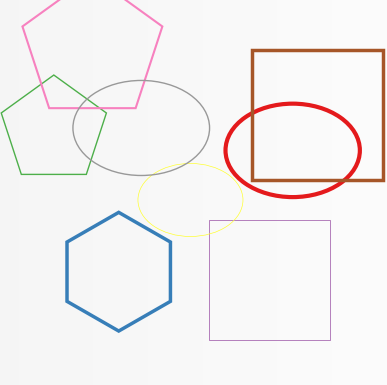[{"shape": "oval", "thickness": 3, "radius": 0.87, "center": [0.755, 0.609]}, {"shape": "hexagon", "thickness": 2.5, "radius": 0.77, "center": [0.306, 0.294]}, {"shape": "pentagon", "thickness": 1, "radius": 0.71, "center": [0.139, 0.662]}, {"shape": "square", "thickness": 0.5, "radius": 0.78, "center": [0.695, 0.272]}, {"shape": "oval", "thickness": 0.5, "radius": 0.68, "center": [0.492, 0.481]}, {"shape": "square", "thickness": 2.5, "radius": 0.84, "center": [0.819, 0.7]}, {"shape": "pentagon", "thickness": 1.5, "radius": 0.95, "center": [0.238, 0.873]}, {"shape": "oval", "thickness": 1, "radius": 0.88, "center": [0.365, 0.668]}]